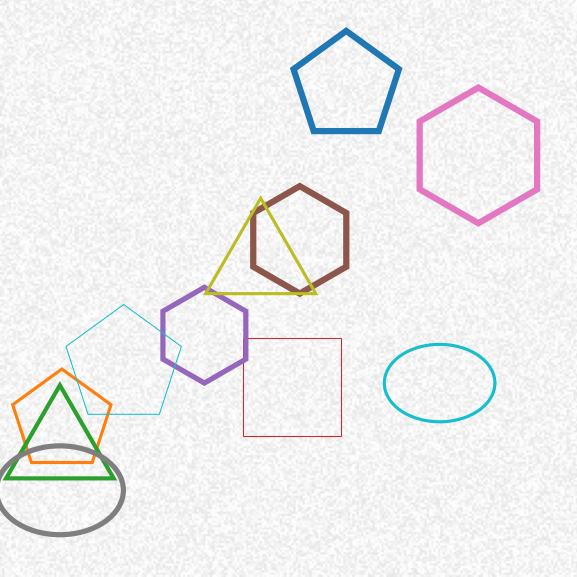[{"shape": "pentagon", "thickness": 3, "radius": 0.48, "center": [0.6, 0.85]}, {"shape": "pentagon", "thickness": 1.5, "radius": 0.45, "center": [0.107, 0.271]}, {"shape": "triangle", "thickness": 2, "radius": 0.54, "center": [0.104, 0.225]}, {"shape": "square", "thickness": 0.5, "radius": 0.43, "center": [0.506, 0.329]}, {"shape": "hexagon", "thickness": 2.5, "radius": 0.41, "center": [0.354, 0.419]}, {"shape": "hexagon", "thickness": 3, "radius": 0.47, "center": [0.519, 0.584]}, {"shape": "hexagon", "thickness": 3, "radius": 0.59, "center": [0.828, 0.73]}, {"shape": "oval", "thickness": 2.5, "radius": 0.55, "center": [0.104, 0.15]}, {"shape": "triangle", "thickness": 1.5, "radius": 0.55, "center": [0.451, 0.546]}, {"shape": "oval", "thickness": 1.5, "radius": 0.48, "center": [0.761, 0.336]}, {"shape": "pentagon", "thickness": 0.5, "radius": 0.53, "center": [0.214, 0.367]}]